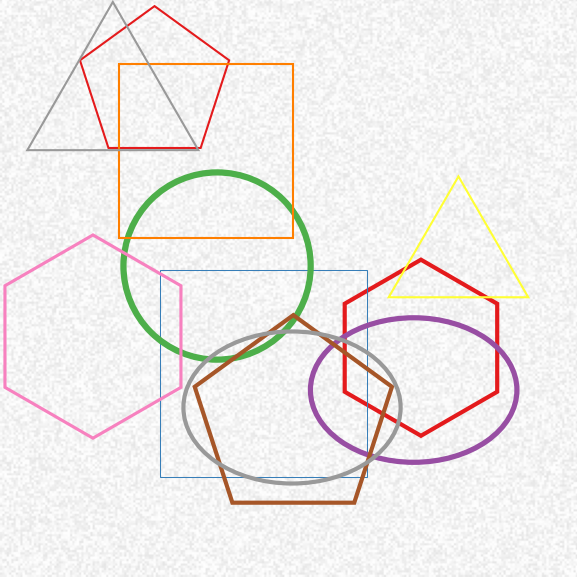[{"shape": "pentagon", "thickness": 1, "radius": 0.68, "center": [0.268, 0.853]}, {"shape": "hexagon", "thickness": 2, "radius": 0.76, "center": [0.729, 0.397]}, {"shape": "square", "thickness": 0.5, "radius": 0.89, "center": [0.456, 0.352]}, {"shape": "circle", "thickness": 3, "radius": 0.81, "center": [0.376, 0.538]}, {"shape": "oval", "thickness": 2.5, "radius": 0.89, "center": [0.716, 0.324]}, {"shape": "square", "thickness": 1, "radius": 0.75, "center": [0.357, 0.738]}, {"shape": "triangle", "thickness": 1, "radius": 0.7, "center": [0.794, 0.554]}, {"shape": "pentagon", "thickness": 2, "radius": 0.9, "center": [0.508, 0.274]}, {"shape": "hexagon", "thickness": 1.5, "radius": 0.88, "center": [0.161, 0.416]}, {"shape": "oval", "thickness": 2, "radius": 0.94, "center": [0.506, 0.294]}, {"shape": "triangle", "thickness": 1, "radius": 0.86, "center": [0.195, 0.825]}]